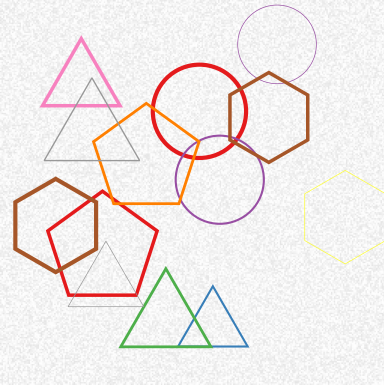[{"shape": "pentagon", "thickness": 2.5, "radius": 0.75, "center": [0.266, 0.354]}, {"shape": "circle", "thickness": 3, "radius": 0.61, "center": [0.518, 0.711]}, {"shape": "triangle", "thickness": 1.5, "radius": 0.52, "center": [0.553, 0.152]}, {"shape": "triangle", "thickness": 2, "radius": 0.68, "center": [0.431, 0.167]}, {"shape": "circle", "thickness": 1.5, "radius": 0.57, "center": [0.571, 0.533]}, {"shape": "circle", "thickness": 0.5, "radius": 0.51, "center": [0.72, 0.885]}, {"shape": "pentagon", "thickness": 2, "radius": 0.72, "center": [0.38, 0.588]}, {"shape": "hexagon", "thickness": 0.5, "radius": 0.61, "center": [0.897, 0.436]}, {"shape": "hexagon", "thickness": 3, "radius": 0.61, "center": [0.145, 0.414]}, {"shape": "hexagon", "thickness": 2.5, "radius": 0.58, "center": [0.698, 0.695]}, {"shape": "triangle", "thickness": 2.5, "radius": 0.58, "center": [0.211, 0.783]}, {"shape": "triangle", "thickness": 0.5, "radius": 0.57, "center": [0.275, 0.26]}, {"shape": "triangle", "thickness": 1, "radius": 0.72, "center": [0.239, 0.655]}]